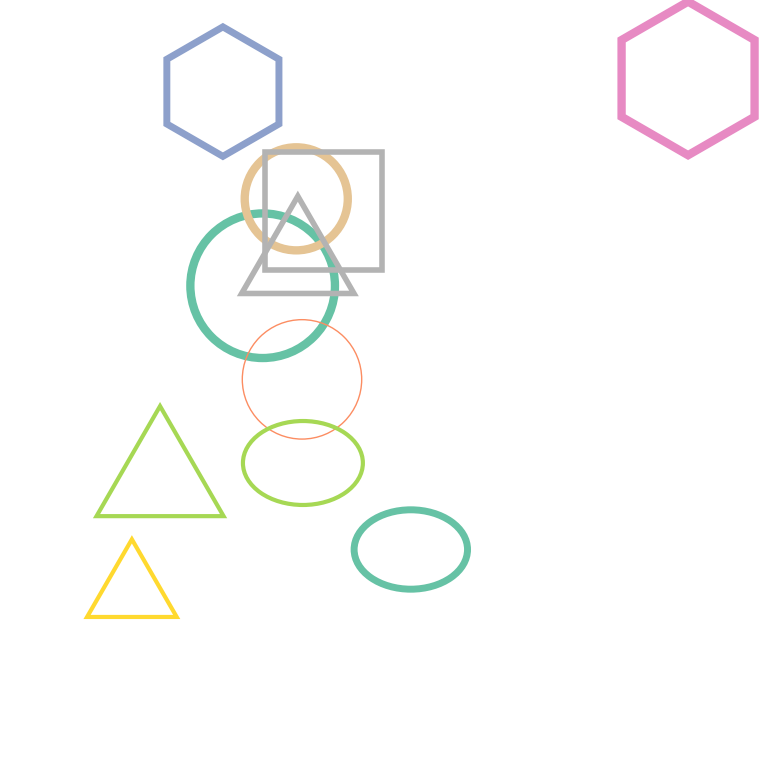[{"shape": "oval", "thickness": 2.5, "radius": 0.37, "center": [0.534, 0.286]}, {"shape": "circle", "thickness": 3, "radius": 0.47, "center": [0.341, 0.629]}, {"shape": "circle", "thickness": 0.5, "radius": 0.39, "center": [0.392, 0.507]}, {"shape": "hexagon", "thickness": 2.5, "radius": 0.42, "center": [0.289, 0.881]}, {"shape": "hexagon", "thickness": 3, "radius": 0.5, "center": [0.894, 0.898]}, {"shape": "triangle", "thickness": 1.5, "radius": 0.48, "center": [0.208, 0.377]}, {"shape": "oval", "thickness": 1.5, "radius": 0.39, "center": [0.393, 0.399]}, {"shape": "triangle", "thickness": 1.5, "radius": 0.34, "center": [0.171, 0.232]}, {"shape": "circle", "thickness": 3, "radius": 0.33, "center": [0.385, 0.742]}, {"shape": "triangle", "thickness": 2, "radius": 0.42, "center": [0.387, 0.661]}, {"shape": "square", "thickness": 2, "radius": 0.38, "center": [0.42, 0.726]}]